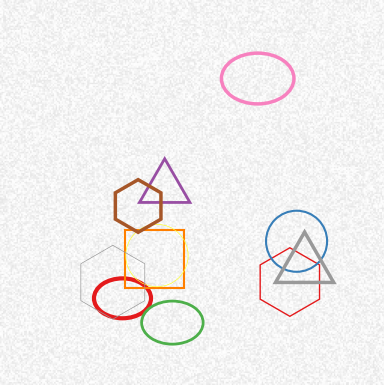[{"shape": "oval", "thickness": 3, "radius": 0.37, "center": [0.318, 0.225]}, {"shape": "hexagon", "thickness": 1, "radius": 0.45, "center": [0.753, 0.267]}, {"shape": "circle", "thickness": 1.5, "radius": 0.4, "center": [0.77, 0.373]}, {"shape": "oval", "thickness": 2, "radius": 0.4, "center": [0.448, 0.162]}, {"shape": "triangle", "thickness": 2, "radius": 0.38, "center": [0.428, 0.512]}, {"shape": "square", "thickness": 1.5, "radius": 0.38, "center": [0.402, 0.328]}, {"shape": "circle", "thickness": 0.5, "radius": 0.41, "center": [0.408, 0.336]}, {"shape": "hexagon", "thickness": 2.5, "radius": 0.34, "center": [0.359, 0.465]}, {"shape": "oval", "thickness": 2.5, "radius": 0.47, "center": [0.669, 0.796]}, {"shape": "triangle", "thickness": 2.5, "radius": 0.44, "center": [0.791, 0.31]}, {"shape": "hexagon", "thickness": 0.5, "radius": 0.48, "center": [0.293, 0.267]}]